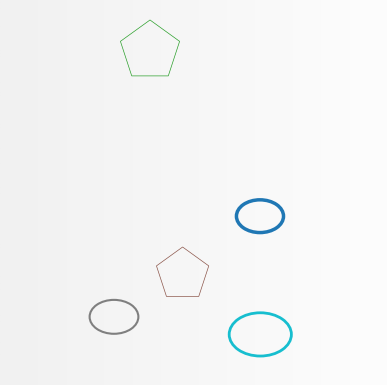[{"shape": "oval", "thickness": 2.5, "radius": 0.3, "center": [0.671, 0.438]}, {"shape": "pentagon", "thickness": 0.5, "radius": 0.4, "center": [0.387, 0.868]}, {"shape": "pentagon", "thickness": 0.5, "radius": 0.35, "center": [0.471, 0.287]}, {"shape": "oval", "thickness": 1.5, "radius": 0.31, "center": [0.294, 0.177]}, {"shape": "oval", "thickness": 2, "radius": 0.4, "center": [0.672, 0.131]}]